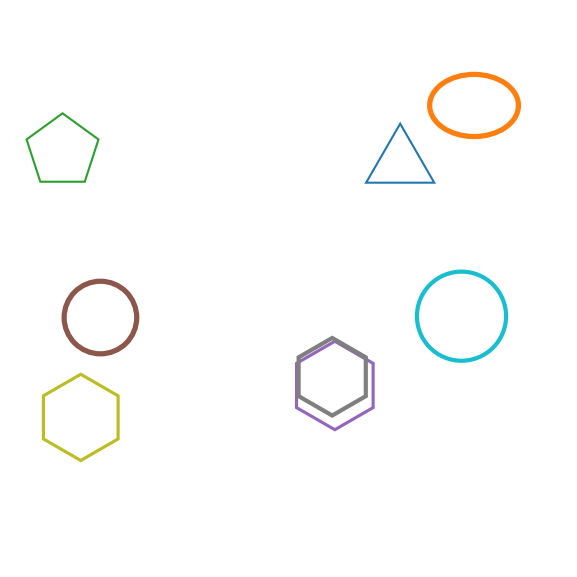[{"shape": "triangle", "thickness": 1, "radius": 0.34, "center": [0.693, 0.717]}, {"shape": "oval", "thickness": 2.5, "radius": 0.38, "center": [0.821, 0.817]}, {"shape": "pentagon", "thickness": 1, "radius": 0.33, "center": [0.108, 0.737]}, {"shape": "hexagon", "thickness": 1.5, "radius": 0.38, "center": [0.58, 0.332]}, {"shape": "circle", "thickness": 2.5, "radius": 0.31, "center": [0.174, 0.449]}, {"shape": "hexagon", "thickness": 2, "radius": 0.34, "center": [0.575, 0.347]}, {"shape": "hexagon", "thickness": 1.5, "radius": 0.37, "center": [0.14, 0.276]}, {"shape": "circle", "thickness": 2, "radius": 0.39, "center": [0.799, 0.452]}]